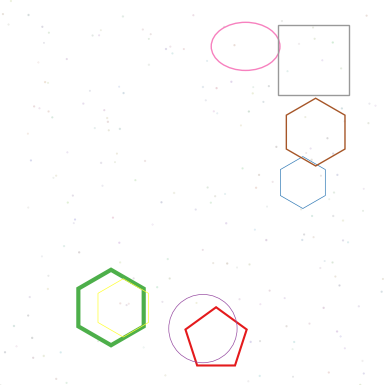[{"shape": "pentagon", "thickness": 1.5, "radius": 0.42, "center": [0.561, 0.118]}, {"shape": "hexagon", "thickness": 0.5, "radius": 0.34, "center": [0.787, 0.526]}, {"shape": "hexagon", "thickness": 3, "radius": 0.49, "center": [0.288, 0.201]}, {"shape": "circle", "thickness": 0.5, "radius": 0.44, "center": [0.527, 0.147]}, {"shape": "hexagon", "thickness": 0.5, "radius": 0.38, "center": [0.32, 0.2]}, {"shape": "hexagon", "thickness": 1, "radius": 0.44, "center": [0.82, 0.657]}, {"shape": "oval", "thickness": 1, "radius": 0.45, "center": [0.638, 0.88]}, {"shape": "square", "thickness": 1, "radius": 0.46, "center": [0.815, 0.844]}]